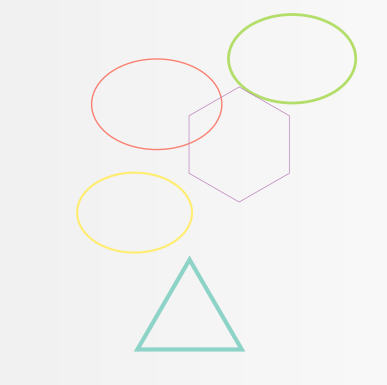[{"shape": "triangle", "thickness": 3, "radius": 0.78, "center": [0.489, 0.17]}, {"shape": "oval", "thickness": 1, "radius": 0.84, "center": [0.404, 0.729]}, {"shape": "oval", "thickness": 2, "radius": 0.82, "center": [0.754, 0.847]}, {"shape": "hexagon", "thickness": 0.5, "radius": 0.75, "center": [0.617, 0.625]}, {"shape": "oval", "thickness": 1.5, "radius": 0.74, "center": [0.347, 0.448]}]